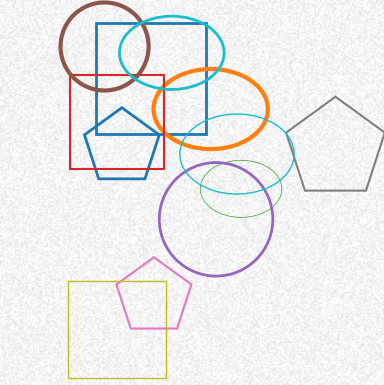[{"shape": "square", "thickness": 2, "radius": 0.72, "center": [0.392, 0.796]}, {"shape": "pentagon", "thickness": 2, "radius": 0.51, "center": [0.317, 0.618]}, {"shape": "oval", "thickness": 3, "radius": 0.74, "center": [0.547, 0.717]}, {"shape": "oval", "thickness": 0.5, "radius": 0.53, "center": [0.626, 0.51]}, {"shape": "square", "thickness": 1.5, "radius": 0.61, "center": [0.304, 0.684]}, {"shape": "circle", "thickness": 2, "radius": 0.74, "center": [0.561, 0.43]}, {"shape": "circle", "thickness": 3, "radius": 0.57, "center": [0.272, 0.879]}, {"shape": "pentagon", "thickness": 1.5, "radius": 0.51, "center": [0.4, 0.229]}, {"shape": "pentagon", "thickness": 1.5, "radius": 0.67, "center": [0.871, 0.614]}, {"shape": "square", "thickness": 1, "radius": 0.63, "center": [0.304, 0.145]}, {"shape": "oval", "thickness": 1, "radius": 0.74, "center": [0.616, 0.6]}, {"shape": "oval", "thickness": 2, "radius": 0.68, "center": [0.446, 0.863]}]